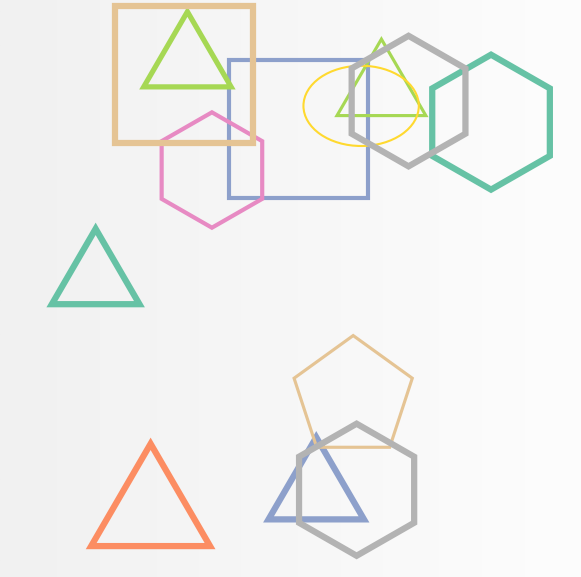[{"shape": "triangle", "thickness": 3, "radius": 0.43, "center": [0.165, 0.516]}, {"shape": "hexagon", "thickness": 3, "radius": 0.58, "center": [0.845, 0.788]}, {"shape": "triangle", "thickness": 3, "radius": 0.59, "center": [0.259, 0.113]}, {"shape": "square", "thickness": 2, "radius": 0.6, "center": [0.513, 0.776]}, {"shape": "triangle", "thickness": 3, "radius": 0.47, "center": [0.544, 0.147]}, {"shape": "hexagon", "thickness": 2, "radius": 0.5, "center": [0.365, 0.705]}, {"shape": "triangle", "thickness": 2.5, "radius": 0.43, "center": [0.322, 0.892]}, {"shape": "triangle", "thickness": 1.5, "radius": 0.44, "center": [0.656, 0.843]}, {"shape": "oval", "thickness": 1, "radius": 0.5, "center": [0.621, 0.816]}, {"shape": "pentagon", "thickness": 1.5, "radius": 0.53, "center": [0.608, 0.311]}, {"shape": "square", "thickness": 3, "radius": 0.6, "center": [0.317, 0.87]}, {"shape": "hexagon", "thickness": 3, "radius": 0.57, "center": [0.703, 0.824]}, {"shape": "hexagon", "thickness": 3, "radius": 0.57, "center": [0.614, 0.151]}]